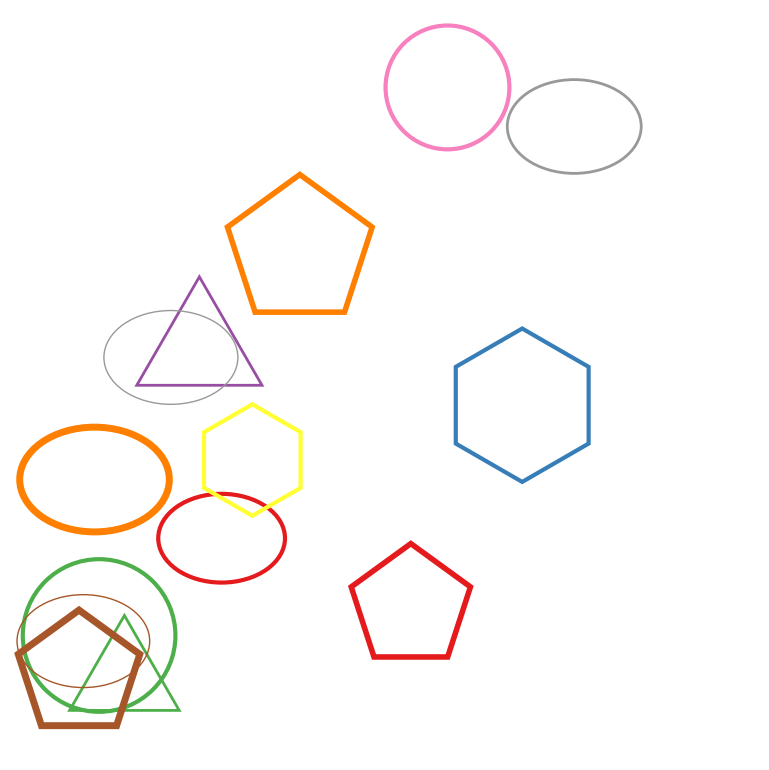[{"shape": "pentagon", "thickness": 2, "radius": 0.41, "center": [0.534, 0.213]}, {"shape": "oval", "thickness": 1.5, "radius": 0.41, "center": [0.288, 0.301]}, {"shape": "hexagon", "thickness": 1.5, "radius": 0.5, "center": [0.678, 0.474]}, {"shape": "circle", "thickness": 1.5, "radius": 0.5, "center": [0.129, 0.175]}, {"shape": "triangle", "thickness": 1, "radius": 0.41, "center": [0.162, 0.119]}, {"shape": "triangle", "thickness": 1, "radius": 0.47, "center": [0.259, 0.547]}, {"shape": "oval", "thickness": 2.5, "radius": 0.49, "center": [0.123, 0.377]}, {"shape": "pentagon", "thickness": 2, "radius": 0.49, "center": [0.389, 0.675]}, {"shape": "hexagon", "thickness": 1.5, "radius": 0.36, "center": [0.328, 0.403]}, {"shape": "oval", "thickness": 0.5, "radius": 0.43, "center": [0.108, 0.167]}, {"shape": "pentagon", "thickness": 2.5, "radius": 0.41, "center": [0.103, 0.125]}, {"shape": "circle", "thickness": 1.5, "radius": 0.4, "center": [0.581, 0.886]}, {"shape": "oval", "thickness": 1, "radius": 0.43, "center": [0.746, 0.836]}, {"shape": "oval", "thickness": 0.5, "radius": 0.43, "center": [0.222, 0.536]}]